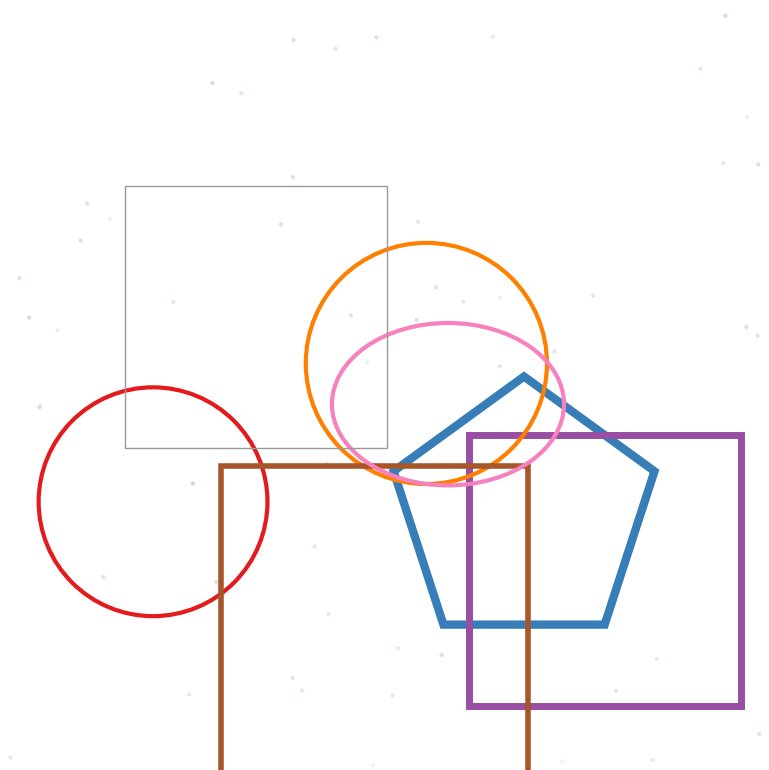[{"shape": "circle", "thickness": 1.5, "radius": 0.74, "center": [0.199, 0.348]}, {"shape": "pentagon", "thickness": 3, "radius": 0.89, "center": [0.681, 0.333]}, {"shape": "square", "thickness": 2.5, "radius": 0.88, "center": [0.786, 0.259]}, {"shape": "circle", "thickness": 1.5, "radius": 0.78, "center": [0.554, 0.528]}, {"shape": "square", "thickness": 2, "radius": 0.99, "center": [0.486, 0.195]}, {"shape": "oval", "thickness": 1.5, "radius": 0.75, "center": [0.582, 0.475]}, {"shape": "square", "thickness": 0.5, "radius": 0.85, "center": [0.332, 0.588]}]